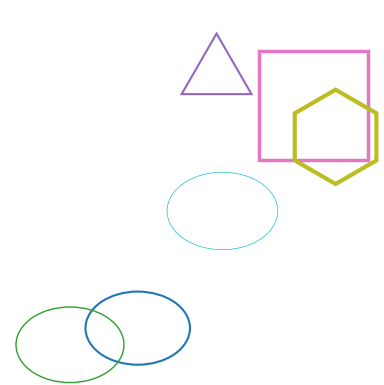[{"shape": "oval", "thickness": 1.5, "radius": 0.68, "center": [0.358, 0.148]}, {"shape": "oval", "thickness": 1, "radius": 0.7, "center": [0.182, 0.104]}, {"shape": "triangle", "thickness": 1.5, "radius": 0.52, "center": [0.563, 0.808]}, {"shape": "square", "thickness": 2.5, "radius": 0.71, "center": [0.814, 0.726]}, {"shape": "hexagon", "thickness": 3, "radius": 0.61, "center": [0.872, 0.645]}, {"shape": "oval", "thickness": 0.5, "radius": 0.72, "center": [0.578, 0.452]}]